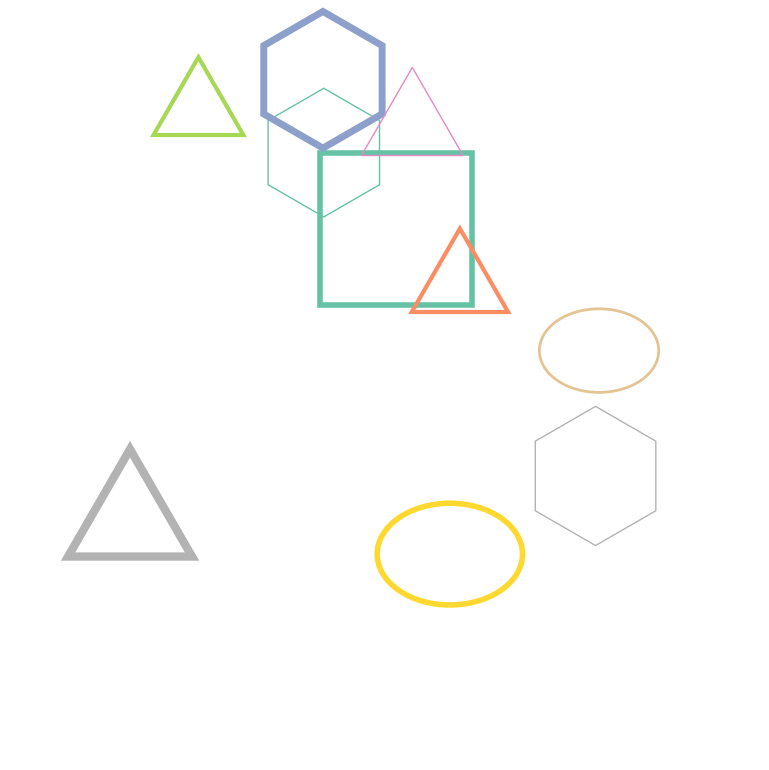[{"shape": "square", "thickness": 2, "radius": 0.49, "center": [0.515, 0.703]}, {"shape": "hexagon", "thickness": 0.5, "radius": 0.42, "center": [0.421, 0.802]}, {"shape": "triangle", "thickness": 1.5, "radius": 0.36, "center": [0.597, 0.631]}, {"shape": "hexagon", "thickness": 2.5, "radius": 0.44, "center": [0.419, 0.896]}, {"shape": "triangle", "thickness": 0.5, "radius": 0.38, "center": [0.535, 0.836]}, {"shape": "triangle", "thickness": 1.5, "radius": 0.34, "center": [0.258, 0.858]}, {"shape": "oval", "thickness": 2, "radius": 0.47, "center": [0.584, 0.28]}, {"shape": "oval", "thickness": 1, "radius": 0.39, "center": [0.778, 0.545]}, {"shape": "hexagon", "thickness": 0.5, "radius": 0.45, "center": [0.773, 0.382]}, {"shape": "triangle", "thickness": 3, "radius": 0.46, "center": [0.169, 0.324]}]